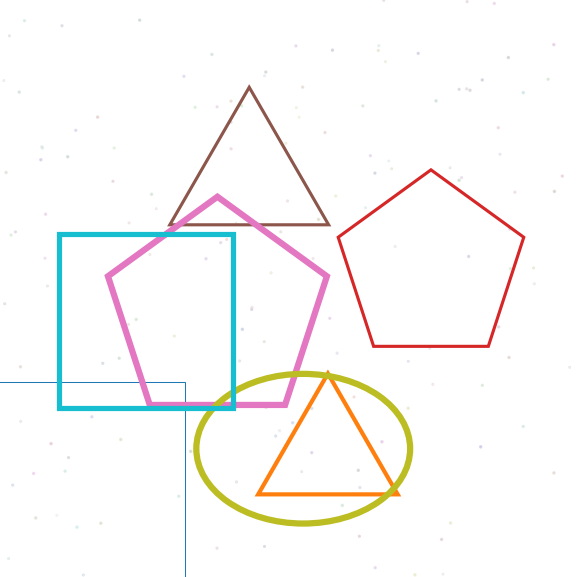[{"shape": "square", "thickness": 0.5, "radius": 0.97, "center": [0.127, 0.145]}, {"shape": "triangle", "thickness": 2, "radius": 0.7, "center": [0.568, 0.213]}, {"shape": "pentagon", "thickness": 1.5, "radius": 0.84, "center": [0.746, 0.536]}, {"shape": "triangle", "thickness": 1.5, "radius": 0.79, "center": [0.432, 0.689]}, {"shape": "pentagon", "thickness": 3, "radius": 1.0, "center": [0.376, 0.459]}, {"shape": "oval", "thickness": 3, "radius": 0.93, "center": [0.525, 0.222]}, {"shape": "square", "thickness": 2.5, "radius": 0.76, "center": [0.253, 0.443]}]